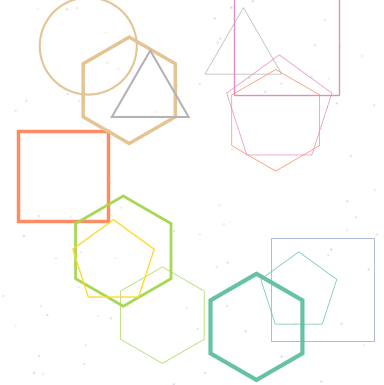[{"shape": "pentagon", "thickness": 0.5, "radius": 0.52, "center": [0.776, 0.242]}, {"shape": "hexagon", "thickness": 3, "radius": 0.69, "center": [0.666, 0.151]}, {"shape": "hexagon", "thickness": 0.5, "radius": 0.66, "center": [0.716, 0.688]}, {"shape": "square", "thickness": 2.5, "radius": 0.58, "center": [0.164, 0.543]}, {"shape": "square", "thickness": 0.5, "radius": 0.67, "center": [0.838, 0.248]}, {"shape": "pentagon", "thickness": 0.5, "radius": 0.72, "center": [0.725, 0.714]}, {"shape": "square", "thickness": 1, "radius": 0.69, "center": [0.744, 0.891]}, {"shape": "hexagon", "thickness": 2, "radius": 0.72, "center": [0.32, 0.348]}, {"shape": "hexagon", "thickness": 0.5, "radius": 0.63, "center": [0.422, 0.181]}, {"shape": "pentagon", "thickness": 1, "radius": 0.56, "center": [0.295, 0.318]}, {"shape": "hexagon", "thickness": 2.5, "radius": 0.69, "center": [0.336, 0.765]}, {"shape": "circle", "thickness": 1.5, "radius": 0.63, "center": [0.229, 0.88]}, {"shape": "triangle", "thickness": 0.5, "radius": 0.58, "center": [0.632, 0.865]}, {"shape": "triangle", "thickness": 1.5, "radius": 0.58, "center": [0.39, 0.754]}]